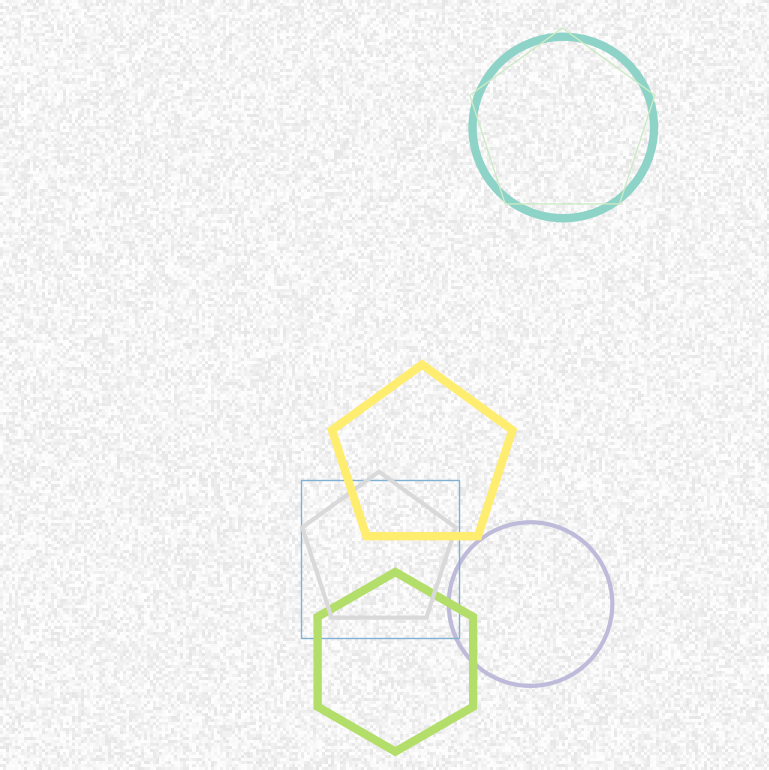[{"shape": "circle", "thickness": 3, "radius": 0.59, "center": [0.732, 0.834]}, {"shape": "circle", "thickness": 1.5, "radius": 0.53, "center": [0.689, 0.215]}, {"shape": "square", "thickness": 0.5, "radius": 0.51, "center": [0.493, 0.274]}, {"shape": "hexagon", "thickness": 3, "radius": 0.58, "center": [0.513, 0.14]}, {"shape": "pentagon", "thickness": 1.5, "radius": 0.52, "center": [0.492, 0.283]}, {"shape": "pentagon", "thickness": 0.5, "radius": 0.63, "center": [0.73, 0.837]}, {"shape": "pentagon", "thickness": 3, "radius": 0.62, "center": [0.548, 0.403]}]